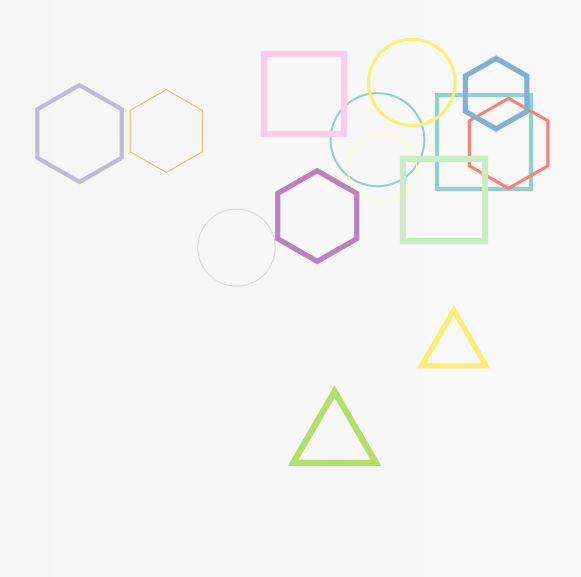[{"shape": "circle", "thickness": 1, "radius": 0.4, "center": [0.649, 0.757]}, {"shape": "square", "thickness": 2, "radius": 0.4, "center": [0.832, 0.754]}, {"shape": "circle", "thickness": 0.5, "radius": 0.3, "center": [0.658, 0.708]}, {"shape": "hexagon", "thickness": 2, "radius": 0.42, "center": [0.137, 0.768]}, {"shape": "hexagon", "thickness": 1.5, "radius": 0.39, "center": [0.875, 0.751]}, {"shape": "hexagon", "thickness": 2.5, "radius": 0.31, "center": [0.854, 0.837]}, {"shape": "hexagon", "thickness": 0.5, "radius": 0.36, "center": [0.286, 0.772]}, {"shape": "triangle", "thickness": 3, "radius": 0.41, "center": [0.576, 0.239]}, {"shape": "square", "thickness": 3, "radius": 0.35, "center": [0.523, 0.837]}, {"shape": "circle", "thickness": 0.5, "radius": 0.33, "center": [0.407, 0.57]}, {"shape": "hexagon", "thickness": 2.5, "radius": 0.39, "center": [0.546, 0.625]}, {"shape": "square", "thickness": 3, "radius": 0.35, "center": [0.764, 0.653]}, {"shape": "triangle", "thickness": 2.5, "radius": 0.32, "center": [0.781, 0.398]}, {"shape": "circle", "thickness": 1.5, "radius": 0.37, "center": [0.709, 0.856]}]